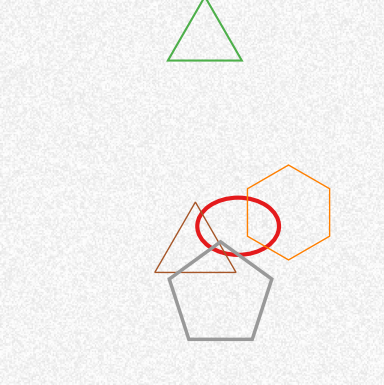[{"shape": "oval", "thickness": 3, "radius": 0.53, "center": [0.619, 0.412]}, {"shape": "triangle", "thickness": 1.5, "radius": 0.55, "center": [0.532, 0.898]}, {"shape": "hexagon", "thickness": 1, "radius": 0.62, "center": [0.749, 0.448]}, {"shape": "triangle", "thickness": 1, "radius": 0.61, "center": [0.508, 0.353]}, {"shape": "pentagon", "thickness": 2.5, "radius": 0.7, "center": [0.573, 0.232]}]